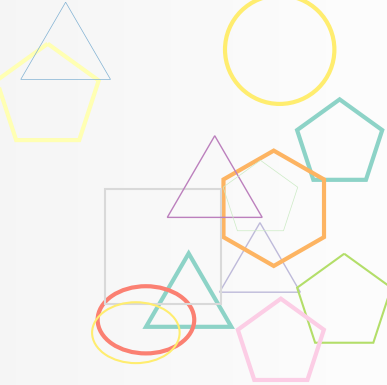[{"shape": "triangle", "thickness": 3, "radius": 0.64, "center": [0.487, 0.215]}, {"shape": "pentagon", "thickness": 3, "radius": 0.58, "center": [0.877, 0.626]}, {"shape": "pentagon", "thickness": 3, "radius": 0.69, "center": [0.123, 0.748]}, {"shape": "triangle", "thickness": 1, "radius": 0.6, "center": [0.671, 0.301]}, {"shape": "oval", "thickness": 3, "radius": 0.62, "center": [0.377, 0.169]}, {"shape": "triangle", "thickness": 0.5, "radius": 0.67, "center": [0.169, 0.861]}, {"shape": "hexagon", "thickness": 3, "radius": 0.75, "center": [0.706, 0.459]}, {"shape": "pentagon", "thickness": 1.5, "radius": 0.64, "center": [0.888, 0.213]}, {"shape": "pentagon", "thickness": 3, "radius": 0.58, "center": [0.725, 0.107]}, {"shape": "square", "thickness": 1.5, "radius": 0.75, "center": [0.421, 0.359]}, {"shape": "triangle", "thickness": 1, "radius": 0.71, "center": [0.554, 0.506]}, {"shape": "pentagon", "thickness": 0.5, "radius": 0.51, "center": [0.672, 0.482]}, {"shape": "circle", "thickness": 3, "radius": 0.71, "center": [0.722, 0.871]}, {"shape": "oval", "thickness": 1.5, "radius": 0.56, "center": [0.351, 0.136]}]